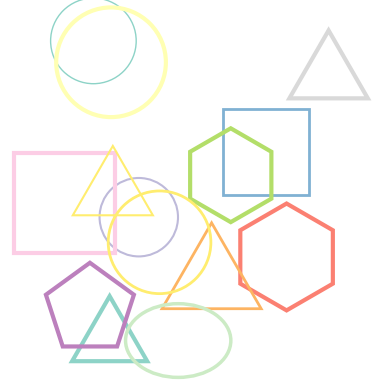[{"shape": "circle", "thickness": 1, "radius": 0.56, "center": [0.243, 0.894]}, {"shape": "triangle", "thickness": 3, "radius": 0.56, "center": [0.285, 0.118]}, {"shape": "circle", "thickness": 3, "radius": 0.71, "center": [0.288, 0.838]}, {"shape": "circle", "thickness": 1.5, "radius": 0.51, "center": [0.36, 0.436]}, {"shape": "hexagon", "thickness": 3, "radius": 0.69, "center": [0.744, 0.333]}, {"shape": "square", "thickness": 2, "radius": 0.56, "center": [0.691, 0.606]}, {"shape": "triangle", "thickness": 2, "radius": 0.74, "center": [0.55, 0.272]}, {"shape": "hexagon", "thickness": 3, "radius": 0.61, "center": [0.599, 0.545]}, {"shape": "square", "thickness": 3, "radius": 0.65, "center": [0.167, 0.473]}, {"shape": "triangle", "thickness": 3, "radius": 0.59, "center": [0.853, 0.803]}, {"shape": "pentagon", "thickness": 3, "radius": 0.6, "center": [0.234, 0.197]}, {"shape": "oval", "thickness": 2.5, "radius": 0.68, "center": [0.463, 0.115]}, {"shape": "triangle", "thickness": 1.5, "radius": 0.6, "center": [0.293, 0.501]}, {"shape": "circle", "thickness": 2, "radius": 0.67, "center": [0.414, 0.371]}]